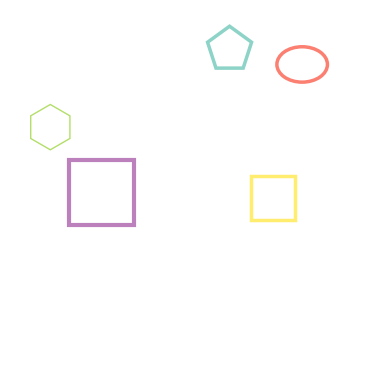[{"shape": "pentagon", "thickness": 2.5, "radius": 0.3, "center": [0.596, 0.872]}, {"shape": "oval", "thickness": 2.5, "radius": 0.33, "center": [0.785, 0.833]}, {"shape": "hexagon", "thickness": 1, "radius": 0.29, "center": [0.131, 0.67]}, {"shape": "square", "thickness": 3, "radius": 0.42, "center": [0.264, 0.5]}, {"shape": "square", "thickness": 2.5, "radius": 0.29, "center": [0.709, 0.485]}]